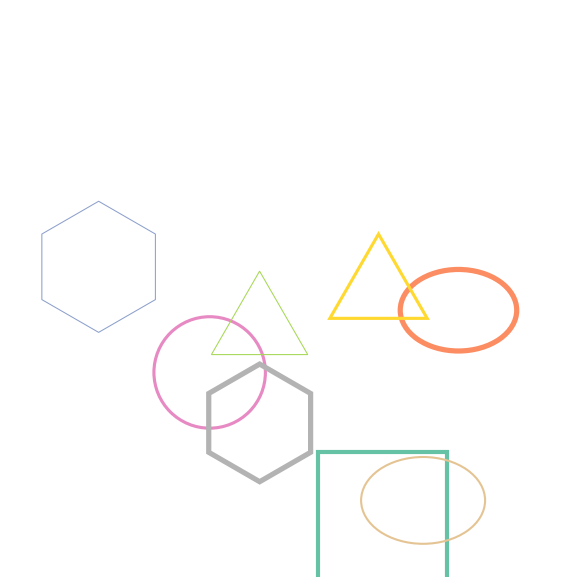[{"shape": "square", "thickness": 2, "radius": 0.56, "center": [0.662, 0.105]}, {"shape": "oval", "thickness": 2.5, "radius": 0.5, "center": [0.794, 0.462]}, {"shape": "hexagon", "thickness": 0.5, "radius": 0.57, "center": [0.171, 0.537]}, {"shape": "circle", "thickness": 1.5, "radius": 0.48, "center": [0.363, 0.354]}, {"shape": "triangle", "thickness": 0.5, "radius": 0.48, "center": [0.449, 0.433]}, {"shape": "triangle", "thickness": 1.5, "radius": 0.49, "center": [0.655, 0.497]}, {"shape": "oval", "thickness": 1, "radius": 0.54, "center": [0.733, 0.133]}, {"shape": "hexagon", "thickness": 2.5, "radius": 0.51, "center": [0.45, 0.267]}]